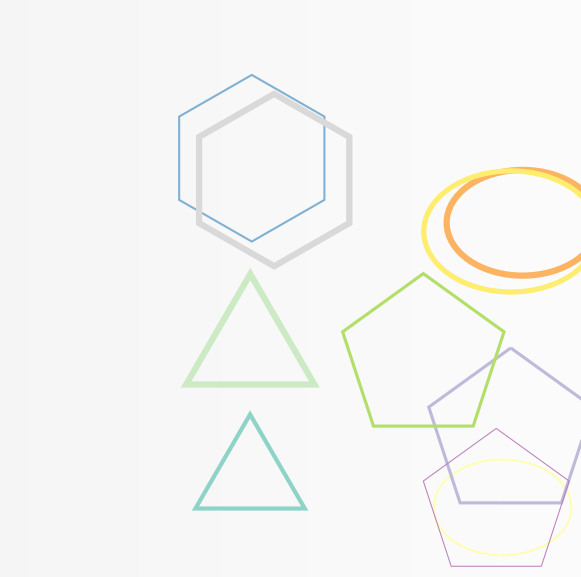[{"shape": "triangle", "thickness": 2, "radius": 0.54, "center": [0.43, 0.173]}, {"shape": "oval", "thickness": 1, "radius": 0.59, "center": [0.865, 0.121]}, {"shape": "pentagon", "thickness": 1.5, "radius": 0.74, "center": [0.879, 0.248]}, {"shape": "hexagon", "thickness": 1, "radius": 0.72, "center": [0.433, 0.725]}, {"shape": "oval", "thickness": 3, "radius": 0.65, "center": [0.899, 0.613]}, {"shape": "pentagon", "thickness": 1.5, "radius": 0.73, "center": [0.728, 0.379]}, {"shape": "hexagon", "thickness": 3, "radius": 0.75, "center": [0.472, 0.687]}, {"shape": "pentagon", "thickness": 0.5, "radius": 0.66, "center": [0.854, 0.125]}, {"shape": "triangle", "thickness": 3, "radius": 0.64, "center": [0.431, 0.397]}, {"shape": "oval", "thickness": 2.5, "radius": 0.75, "center": [0.879, 0.598]}]